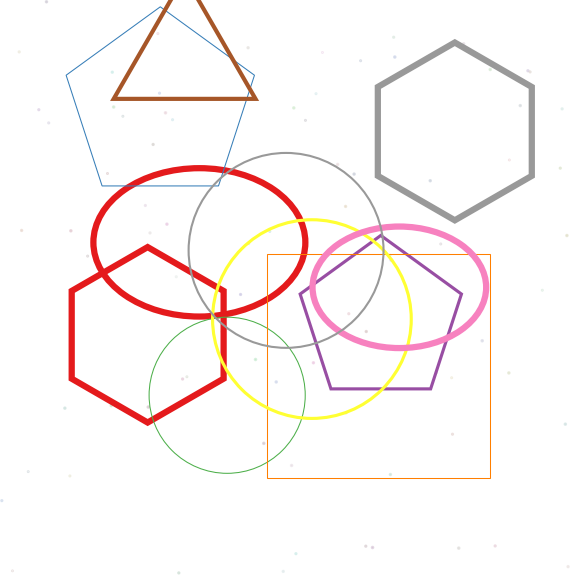[{"shape": "hexagon", "thickness": 3, "radius": 0.76, "center": [0.256, 0.419]}, {"shape": "oval", "thickness": 3, "radius": 0.92, "center": [0.345, 0.579]}, {"shape": "pentagon", "thickness": 0.5, "radius": 0.86, "center": [0.278, 0.816]}, {"shape": "circle", "thickness": 0.5, "radius": 0.68, "center": [0.393, 0.315]}, {"shape": "pentagon", "thickness": 1.5, "radius": 0.73, "center": [0.659, 0.445]}, {"shape": "square", "thickness": 0.5, "radius": 0.97, "center": [0.656, 0.365]}, {"shape": "circle", "thickness": 1.5, "radius": 0.86, "center": [0.54, 0.447]}, {"shape": "triangle", "thickness": 2, "radius": 0.71, "center": [0.32, 0.899]}, {"shape": "oval", "thickness": 3, "radius": 0.75, "center": [0.692, 0.502]}, {"shape": "circle", "thickness": 1, "radius": 0.84, "center": [0.495, 0.566]}, {"shape": "hexagon", "thickness": 3, "radius": 0.77, "center": [0.788, 0.772]}]